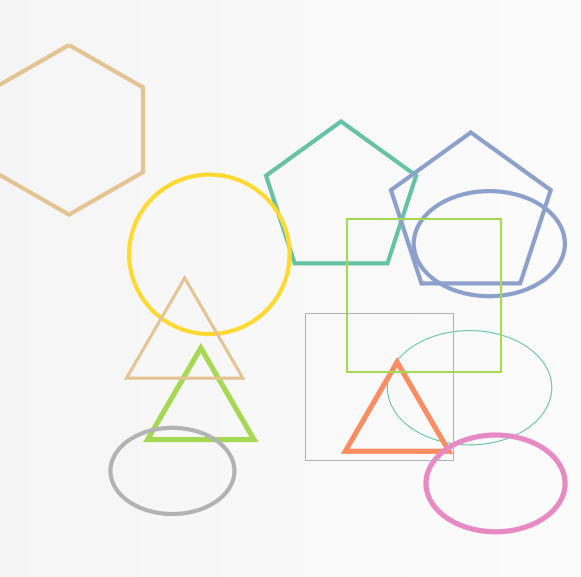[{"shape": "pentagon", "thickness": 2, "radius": 0.68, "center": [0.587, 0.653]}, {"shape": "oval", "thickness": 0.5, "radius": 0.71, "center": [0.808, 0.328]}, {"shape": "triangle", "thickness": 2.5, "radius": 0.51, "center": [0.683, 0.269]}, {"shape": "pentagon", "thickness": 2, "radius": 0.72, "center": [0.81, 0.625]}, {"shape": "oval", "thickness": 2, "radius": 0.65, "center": [0.842, 0.577]}, {"shape": "oval", "thickness": 2.5, "radius": 0.6, "center": [0.853, 0.162]}, {"shape": "square", "thickness": 1, "radius": 0.66, "center": [0.73, 0.488]}, {"shape": "triangle", "thickness": 2.5, "radius": 0.53, "center": [0.345, 0.291]}, {"shape": "circle", "thickness": 2, "radius": 0.69, "center": [0.36, 0.559]}, {"shape": "hexagon", "thickness": 2, "radius": 0.73, "center": [0.119, 0.774]}, {"shape": "triangle", "thickness": 1.5, "radius": 0.58, "center": [0.318, 0.402]}, {"shape": "oval", "thickness": 2, "radius": 0.53, "center": [0.297, 0.184]}, {"shape": "square", "thickness": 0.5, "radius": 0.64, "center": [0.652, 0.329]}]